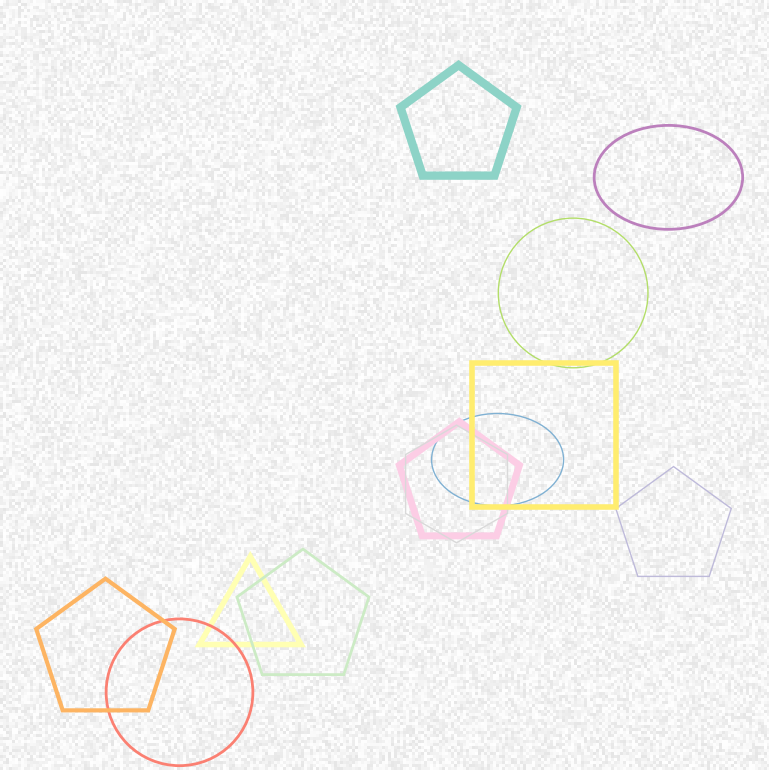[{"shape": "pentagon", "thickness": 3, "radius": 0.4, "center": [0.596, 0.836]}, {"shape": "triangle", "thickness": 2, "radius": 0.38, "center": [0.325, 0.201]}, {"shape": "pentagon", "thickness": 0.5, "radius": 0.39, "center": [0.875, 0.315]}, {"shape": "circle", "thickness": 1, "radius": 0.48, "center": [0.233, 0.101]}, {"shape": "oval", "thickness": 0.5, "radius": 0.43, "center": [0.646, 0.403]}, {"shape": "pentagon", "thickness": 1.5, "radius": 0.47, "center": [0.137, 0.154]}, {"shape": "circle", "thickness": 0.5, "radius": 0.49, "center": [0.744, 0.62]}, {"shape": "pentagon", "thickness": 2.5, "radius": 0.41, "center": [0.597, 0.37]}, {"shape": "hexagon", "thickness": 0.5, "radius": 0.38, "center": [0.593, 0.371]}, {"shape": "oval", "thickness": 1, "radius": 0.48, "center": [0.868, 0.77]}, {"shape": "pentagon", "thickness": 1, "radius": 0.45, "center": [0.393, 0.197]}, {"shape": "square", "thickness": 2, "radius": 0.47, "center": [0.706, 0.435]}]